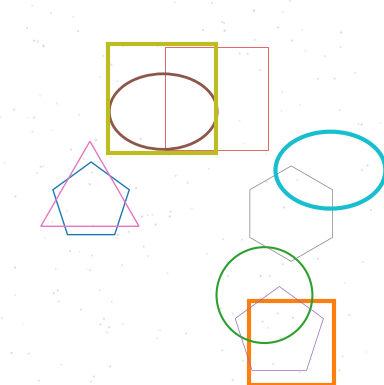[{"shape": "pentagon", "thickness": 1, "radius": 0.52, "center": [0.237, 0.475]}, {"shape": "square", "thickness": 3, "radius": 0.55, "center": [0.757, 0.108]}, {"shape": "circle", "thickness": 1.5, "radius": 0.62, "center": [0.687, 0.234]}, {"shape": "square", "thickness": 0.5, "radius": 0.67, "center": [0.563, 0.744]}, {"shape": "pentagon", "thickness": 0.5, "radius": 0.6, "center": [0.725, 0.135]}, {"shape": "oval", "thickness": 2, "radius": 0.7, "center": [0.424, 0.71]}, {"shape": "triangle", "thickness": 1, "radius": 0.74, "center": [0.234, 0.486]}, {"shape": "hexagon", "thickness": 0.5, "radius": 0.62, "center": [0.756, 0.445]}, {"shape": "square", "thickness": 3, "radius": 0.71, "center": [0.421, 0.743]}, {"shape": "oval", "thickness": 3, "radius": 0.71, "center": [0.858, 0.558]}]